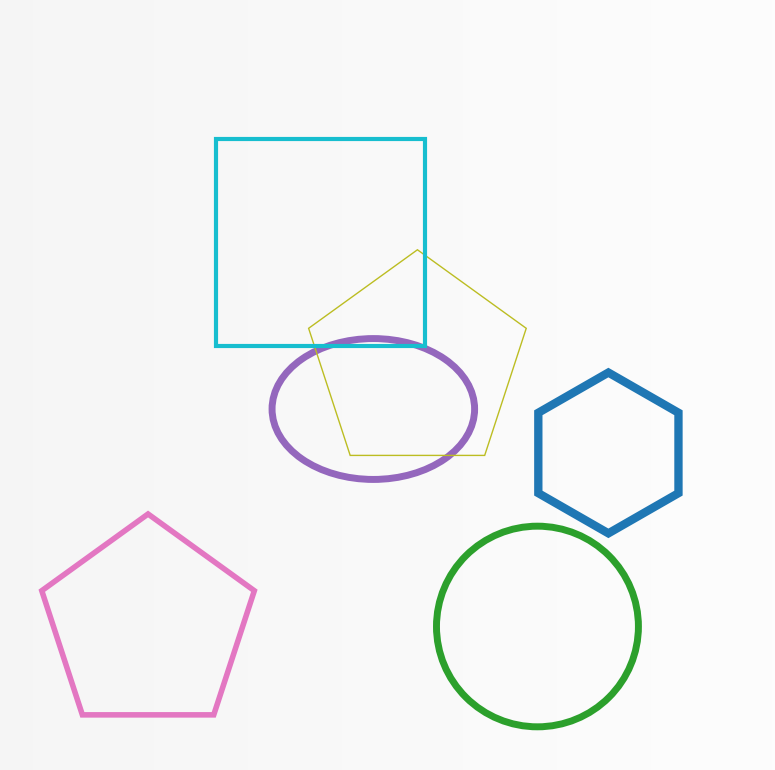[{"shape": "hexagon", "thickness": 3, "radius": 0.52, "center": [0.785, 0.412]}, {"shape": "circle", "thickness": 2.5, "radius": 0.65, "center": [0.693, 0.186]}, {"shape": "oval", "thickness": 2.5, "radius": 0.65, "center": [0.482, 0.469]}, {"shape": "pentagon", "thickness": 2, "radius": 0.72, "center": [0.191, 0.188]}, {"shape": "pentagon", "thickness": 0.5, "radius": 0.74, "center": [0.539, 0.528]}, {"shape": "square", "thickness": 1.5, "radius": 0.67, "center": [0.414, 0.685]}]